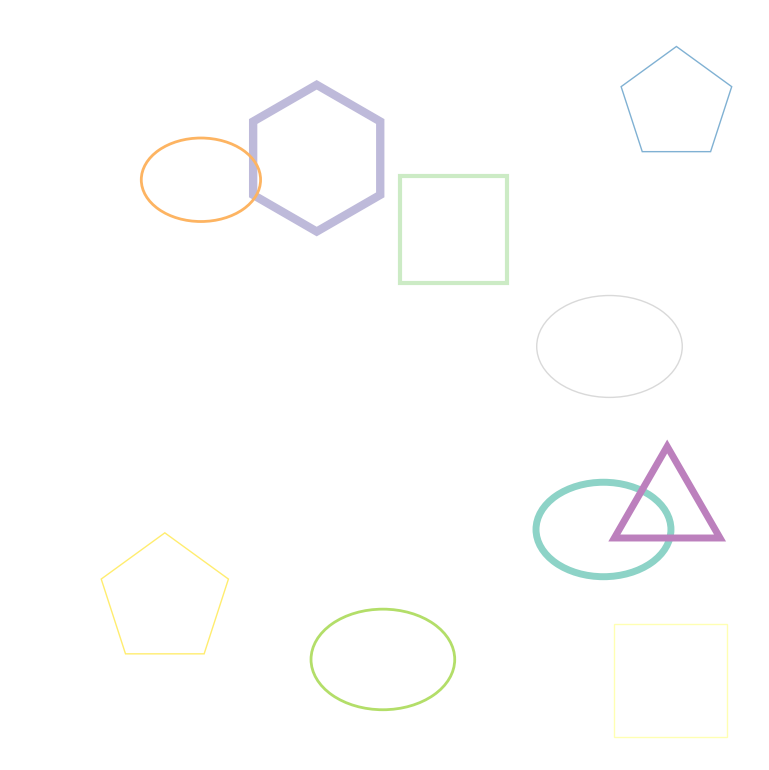[{"shape": "oval", "thickness": 2.5, "radius": 0.44, "center": [0.784, 0.312]}, {"shape": "square", "thickness": 0.5, "radius": 0.37, "center": [0.871, 0.116]}, {"shape": "hexagon", "thickness": 3, "radius": 0.48, "center": [0.411, 0.795]}, {"shape": "pentagon", "thickness": 0.5, "radius": 0.38, "center": [0.878, 0.864]}, {"shape": "oval", "thickness": 1, "radius": 0.39, "center": [0.261, 0.767]}, {"shape": "oval", "thickness": 1, "radius": 0.47, "center": [0.497, 0.144]}, {"shape": "oval", "thickness": 0.5, "radius": 0.47, "center": [0.792, 0.55]}, {"shape": "triangle", "thickness": 2.5, "radius": 0.4, "center": [0.866, 0.341]}, {"shape": "square", "thickness": 1.5, "radius": 0.35, "center": [0.589, 0.702]}, {"shape": "pentagon", "thickness": 0.5, "radius": 0.43, "center": [0.214, 0.221]}]